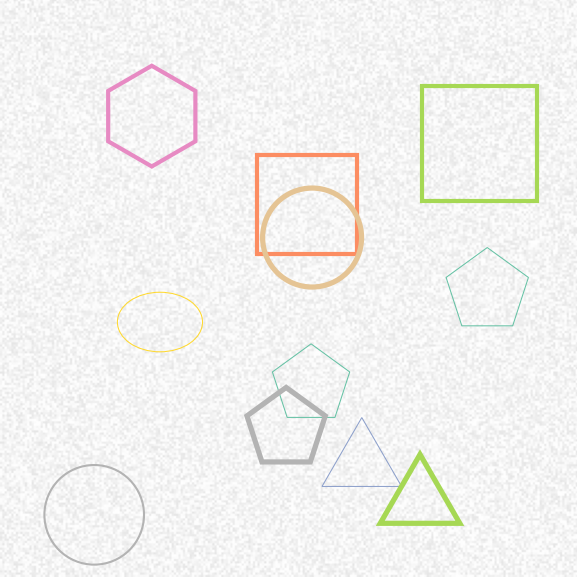[{"shape": "pentagon", "thickness": 0.5, "radius": 0.35, "center": [0.539, 0.333]}, {"shape": "pentagon", "thickness": 0.5, "radius": 0.37, "center": [0.844, 0.496]}, {"shape": "square", "thickness": 2, "radius": 0.43, "center": [0.532, 0.645]}, {"shape": "triangle", "thickness": 0.5, "radius": 0.4, "center": [0.626, 0.197]}, {"shape": "hexagon", "thickness": 2, "radius": 0.44, "center": [0.263, 0.798]}, {"shape": "square", "thickness": 2, "radius": 0.5, "center": [0.831, 0.75]}, {"shape": "triangle", "thickness": 2.5, "radius": 0.4, "center": [0.727, 0.133]}, {"shape": "oval", "thickness": 0.5, "radius": 0.37, "center": [0.277, 0.442]}, {"shape": "circle", "thickness": 2.5, "radius": 0.43, "center": [0.54, 0.588]}, {"shape": "pentagon", "thickness": 2.5, "radius": 0.36, "center": [0.495, 0.257]}, {"shape": "circle", "thickness": 1, "radius": 0.43, "center": [0.163, 0.108]}]